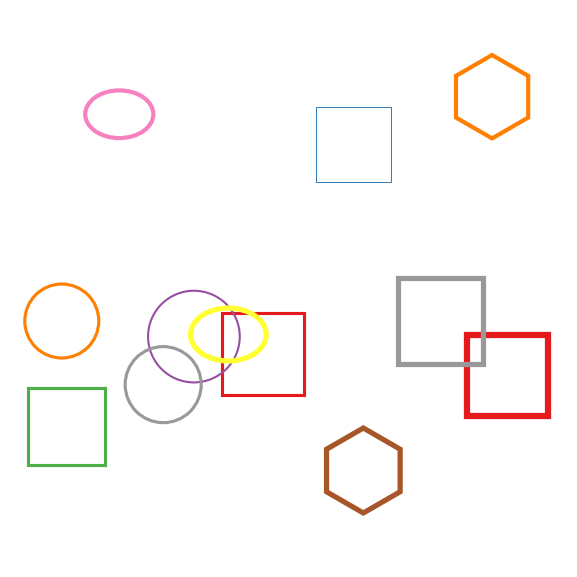[{"shape": "square", "thickness": 3, "radius": 0.35, "center": [0.879, 0.348]}, {"shape": "square", "thickness": 1.5, "radius": 0.35, "center": [0.456, 0.386]}, {"shape": "square", "thickness": 0.5, "radius": 0.32, "center": [0.612, 0.749]}, {"shape": "square", "thickness": 1.5, "radius": 0.33, "center": [0.115, 0.26]}, {"shape": "circle", "thickness": 1, "radius": 0.4, "center": [0.336, 0.416]}, {"shape": "circle", "thickness": 1.5, "radius": 0.32, "center": [0.107, 0.443]}, {"shape": "hexagon", "thickness": 2, "radius": 0.36, "center": [0.852, 0.832]}, {"shape": "oval", "thickness": 2.5, "radius": 0.33, "center": [0.395, 0.42]}, {"shape": "hexagon", "thickness": 2.5, "radius": 0.37, "center": [0.629, 0.184]}, {"shape": "oval", "thickness": 2, "radius": 0.29, "center": [0.207, 0.801]}, {"shape": "square", "thickness": 2.5, "radius": 0.37, "center": [0.762, 0.443]}, {"shape": "circle", "thickness": 1.5, "radius": 0.33, "center": [0.283, 0.333]}]